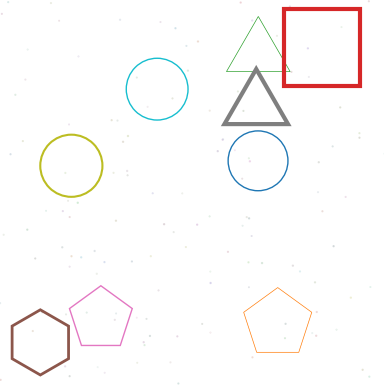[{"shape": "circle", "thickness": 1, "radius": 0.39, "center": [0.67, 0.582]}, {"shape": "pentagon", "thickness": 0.5, "radius": 0.46, "center": [0.721, 0.16]}, {"shape": "triangle", "thickness": 0.5, "radius": 0.48, "center": [0.671, 0.862]}, {"shape": "square", "thickness": 3, "radius": 0.5, "center": [0.836, 0.876]}, {"shape": "hexagon", "thickness": 2, "radius": 0.42, "center": [0.105, 0.111]}, {"shape": "pentagon", "thickness": 1, "radius": 0.43, "center": [0.262, 0.172]}, {"shape": "triangle", "thickness": 3, "radius": 0.48, "center": [0.666, 0.725]}, {"shape": "circle", "thickness": 1.5, "radius": 0.4, "center": [0.185, 0.569]}, {"shape": "circle", "thickness": 1, "radius": 0.4, "center": [0.408, 0.768]}]